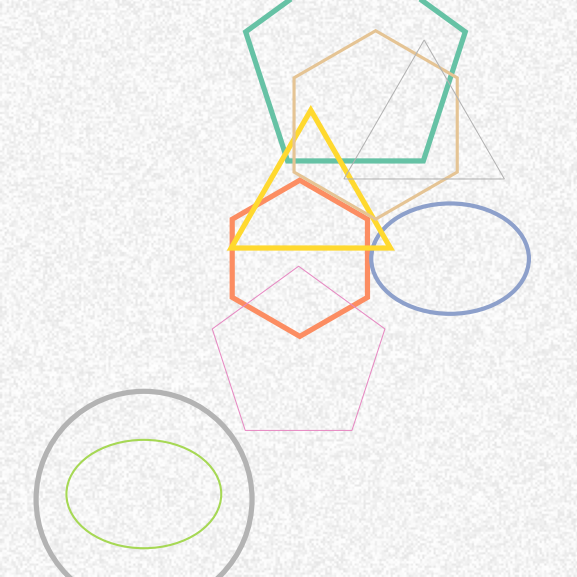[{"shape": "pentagon", "thickness": 2.5, "radius": 1.0, "center": [0.616, 0.882]}, {"shape": "hexagon", "thickness": 2.5, "radius": 0.68, "center": [0.519, 0.552]}, {"shape": "oval", "thickness": 2, "radius": 0.68, "center": [0.779, 0.551]}, {"shape": "pentagon", "thickness": 0.5, "radius": 0.79, "center": [0.517, 0.381]}, {"shape": "oval", "thickness": 1, "radius": 0.67, "center": [0.249, 0.144]}, {"shape": "triangle", "thickness": 2.5, "radius": 0.8, "center": [0.538, 0.649]}, {"shape": "hexagon", "thickness": 1.5, "radius": 0.82, "center": [0.65, 0.783]}, {"shape": "triangle", "thickness": 0.5, "radius": 0.8, "center": [0.734, 0.769]}, {"shape": "circle", "thickness": 2.5, "radius": 0.93, "center": [0.249, 0.135]}]